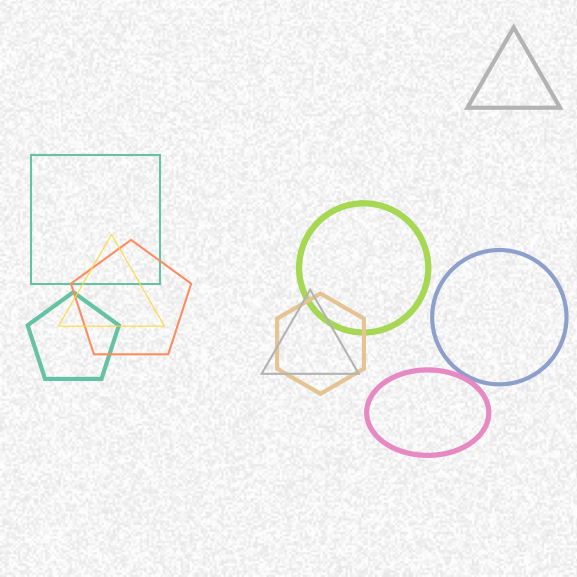[{"shape": "pentagon", "thickness": 2, "radius": 0.42, "center": [0.127, 0.41]}, {"shape": "square", "thickness": 1, "radius": 0.56, "center": [0.166, 0.619]}, {"shape": "pentagon", "thickness": 1, "radius": 0.55, "center": [0.227, 0.474]}, {"shape": "circle", "thickness": 2, "radius": 0.58, "center": [0.865, 0.45]}, {"shape": "oval", "thickness": 2.5, "radius": 0.53, "center": [0.741, 0.285]}, {"shape": "circle", "thickness": 3, "radius": 0.56, "center": [0.63, 0.535]}, {"shape": "triangle", "thickness": 0.5, "radius": 0.53, "center": [0.193, 0.487]}, {"shape": "hexagon", "thickness": 2, "radius": 0.43, "center": [0.555, 0.404]}, {"shape": "triangle", "thickness": 2, "radius": 0.46, "center": [0.89, 0.859]}, {"shape": "triangle", "thickness": 1, "radius": 0.49, "center": [0.537, 0.4]}]